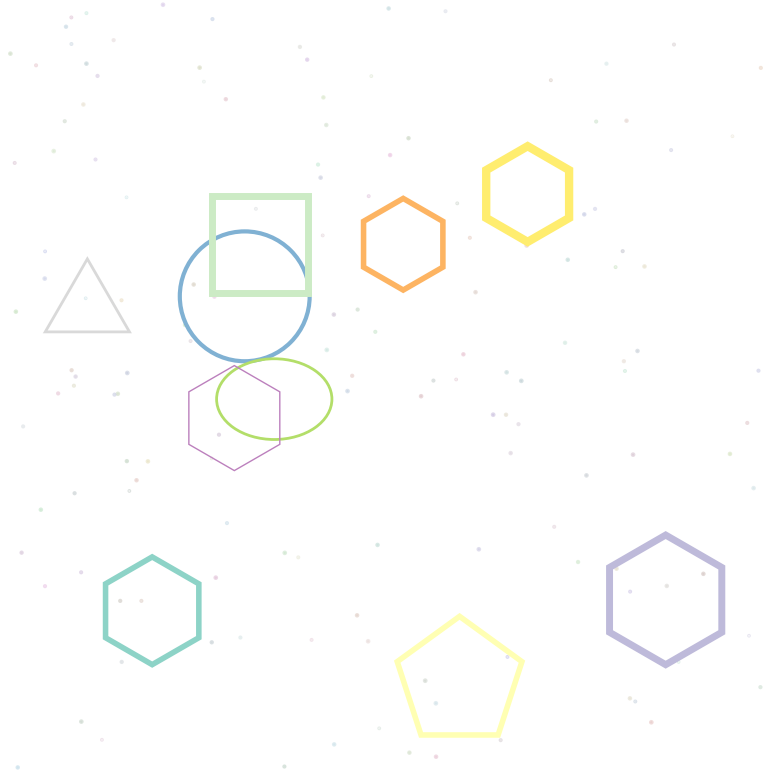[{"shape": "hexagon", "thickness": 2, "radius": 0.35, "center": [0.198, 0.207]}, {"shape": "pentagon", "thickness": 2, "radius": 0.43, "center": [0.597, 0.114]}, {"shape": "hexagon", "thickness": 2.5, "radius": 0.42, "center": [0.865, 0.221]}, {"shape": "circle", "thickness": 1.5, "radius": 0.42, "center": [0.318, 0.615]}, {"shape": "hexagon", "thickness": 2, "radius": 0.3, "center": [0.524, 0.683]}, {"shape": "oval", "thickness": 1, "radius": 0.37, "center": [0.356, 0.482]}, {"shape": "triangle", "thickness": 1, "radius": 0.32, "center": [0.113, 0.601]}, {"shape": "hexagon", "thickness": 0.5, "radius": 0.34, "center": [0.304, 0.457]}, {"shape": "square", "thickness": 2.5, "radius": 0.31, "center": [0.338, 0.682]}, {"shape": "hexagon", "thickness": 3, "radius": 0.31, "center": [0.685, 0.748]}]